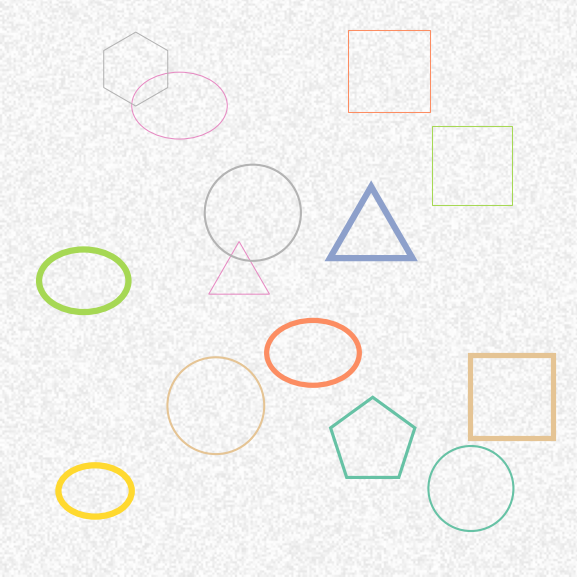[{"shape": "pentagon", "thickness": 1.5, "radius": 0.38, "center": [0.645, 0.234]}, {"shape": "circle", "thickness": 1, "radius": 0.37, "center": [0.815, 0.153]}, {"shape": "square", "thickness": 0.5, "radius": 0.36, "center": [0.674, 0.876]}, {"shape": "oval", "thickness": 2.5, "radius": 0.4, "center": [0.542, 0.388]}, {"shape": "triangle", "thickness": 3, "radius": 0.41, "center": [0.643, 0.593]}, {"shape": "oval", "thickness": 0.5, "radius": 0.41, "center": [0.311, 0.816]}, {"shape": "triangle", "thickness": 0.5, "radius": 0.3, "center": [0.414, 0.52]}, {"shape": "oval", "thickness": 3, "radius": 0.39, "center": [0.145, 0.513]}, {"shape": "square", "thickness": 0.5, "radius": 0.34, "center": [0.817, 0.712]}, {"shape": "oval", "thickness": 3, "radius": 0.32, "center": [0.165, 0.149]}, {"shape": "circle", "thickness": 1, "radius": 0.42, "center": [0.374, 0.297]}, {"shape": "square", "thickness": 2.5, "radius": 0.36, "center": [0.886, 0.313]}, {"shape": "circle", "thickness": 1, "radius": 0.42, "center": [0.438, 0.631]}, {"shape": "hexagon", "thickness": 0.5, "radius": 0.32, "center": [0.235, 0.88]}]